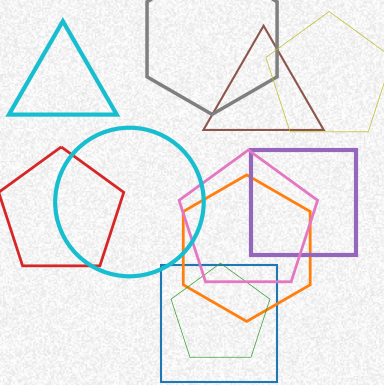[{"shape": "square", "thickness": 1.5, "radius": 0.76, "center": [0.569, 0.16]}, {"shape": "hexagon", "thickness": 2, "radius": 0.95, "center": [0.641, 0.355]}, {"shape": "pentagon", "thickness": 0.5, "radius": 0.68, "center": [0.573, 0.181]}, {"shape": "pentagon", "thickness": 2, "radius": 0.85, "center": [0.159, 0.448]}, {"shape": "square", "thickness": 3, "radius": 0.68, "center": [0.787, 0.475]}, {"shape": "triangle", "thickness": 1.5, "radius": 0.9, "center": [0.685, 0.753]}, {"shape": "pentagon", "thickness": 2, "radius": 0.95, "center": [0.645, 0.421]}, {"shape": "hexagon", "thickness": 2.5, "radius": 0.98, "center": [0.551, 0.898]}, {"shape": "pentagon", "thickness": 0.5, "radius": 0.86, "center": [0.855, 0.797]}, {"shape": "triangle", "thickness": 3, "radius": 0.81, "center": [0.163, 0.783]}, {"shape": "circle", "thickness": 3, "radius": 0.96, "center": [0.336, 0.475]}]